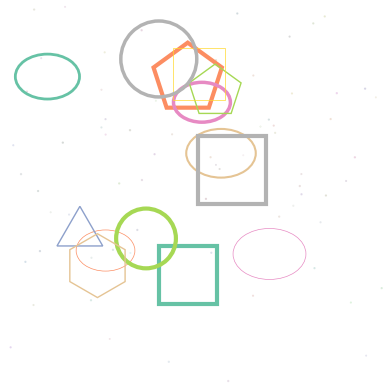[{"shape": "square", "thickness": 3, "radius": 0.37, "center": [0.489, 0.286]}, {"shape": "oval", "thickness": 2, "radius": 0.42, "center": [0.123, 0.801]}, {"shape": "oval", "thickness": 0.5, "radius": 0.38, "center": [0.274, 0.349]}, {"shape": "pentagon", "thickness": 3, "radius": 0.47, "center": [0.488, 0.796]}, {"shape": "triangle", "thickness": 1, "radius": 0.34, "center": [0.207, 0.395]}, {"shape": "oval", "thickness": 0.5, "radius": 0.47, "center": [0.7, 0.34]}, {"shape": "oval", "thickness": 2.5, "radius": 0.37, "center": [0.525, 0.734]}, {"shape": "circle", "thickness": 3, "radius": 0.39, "center": [0.379, 0.381]}, {"shape": "pentagon", "thickness": 1, "radius": 0.35, "center": [0.559, 0.763]}, {"shape": "square", "thickness": 0.5, "radius": 0.34, "center": [0.517, 0.808]}, {"shape": "hexagon", "thickness": 1, "radius": 0.41, "center": [0.253, 0.31]}, {"shape": "oval", "thickness": 1.5, "radius": 0.45, "center": [0.574, 0.602]}, {"shape": "circle", "thickness": 2.5, "radius": 0.49, "center": [0.412, 0.847]}, {"shape": "square", "thickness": 3, "radius": 0.44, "center": [0.602, 0.557]}]